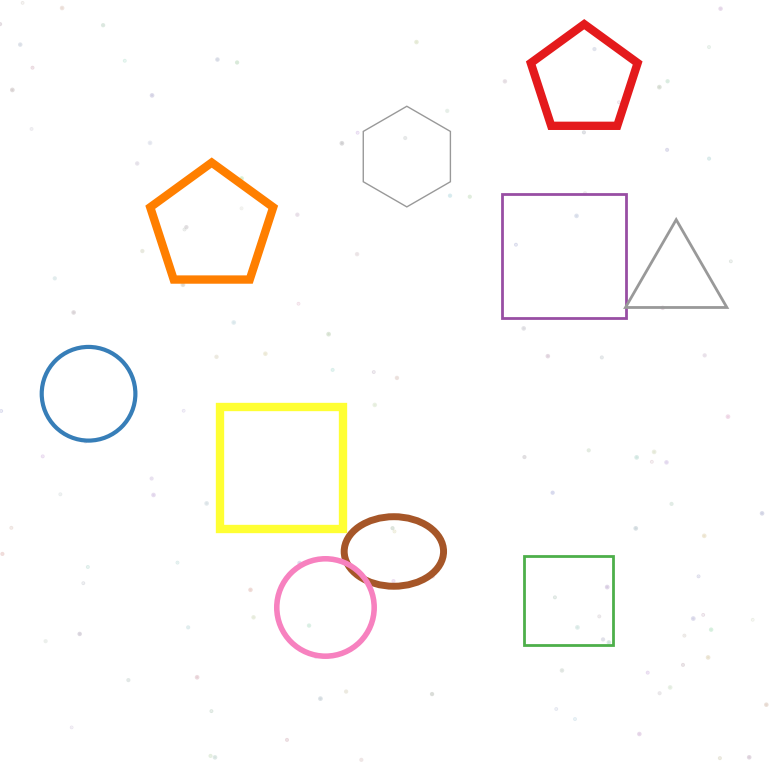[{"shape": "pentagon", "thickness": 3, "radius": 0.36, "center": [0.759, 0.896]}, {"shape": "circle", "thickness": 1.5, "radius": 0.3, "center": [0.115, 0.489]}, {"shape": "square", "thickness": 1, "radius": 0.29, "center": [0.738, 0.22]}, {"shape": "square", "thickness": 1, "radius": 0.4, "center": [0.733, 0.668]}, {"shape": "pentagon", "thickness": 3, "radius": 0.42, "center": [0.275, 0.705]}, {"shape": "square", "thickness": 3, "radius": 0.4, "center": [0.365, 0.392]}, {"shape": "oval", "thickness": 2.5, "radius": 0.32, "center": [0.512, 0.284]}, {"shape": "circle", "thickness": 2, "radius": 0.32, "center": [0.423, 0.211]}, {"shape": "triangle", "thickness": 1, "radius": 0.38, "center": [0.878, 0.639]}, {"shape": "hexagon", "thickness": 0.5, "radius": 0.33, "center": [0.528, 0.797]}]